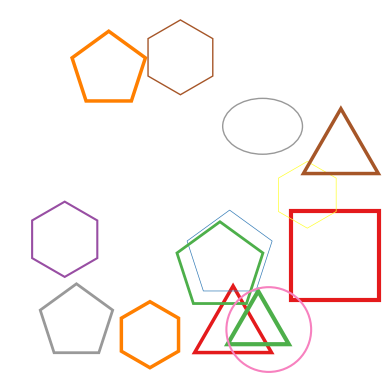[{"shape": "triangle", "thickness": 2.5, "radius": 0.58, "center": [0.605, 0.142]}, {"shape": "square", "thickness": 3, "radius": 0.58, "center": [0.87, 0.336]}, {"shape": "pentagon", "thickness": 0.5, "radius": 0.58, "center": [0.596, 0.338]}, {"shape": "triangle", "thickness": 3, "radius": 0.46, "center": [0.671, 0.152]}, {"shape": "pentagon", "thickness": 2, "radius": 0.59, "center": [0.571, 0.307]}, {"shape": "hexagon", "thickness": 1.5, "radius": 0.49, "center": [0.168, 0.378]}, {"shape": "hexagon", "thickness": 2.5, "radius": 0.43, "center": [0.389, 0.131]}, {"shape": "pentagon", "thickness": 2.5, "radius": 0.5, "center": [0.282, 0.819]}, {"shape": "hexagon", "thickness": 0.5, "radius": 0.43, "center": [0.798, 0.494]}, {"shape": "hexagon", "thickness": 1, "radius": 0.49, "center": [0.469, 0.851]}, {"shape": "triangle", "thickness": 2.5, "radius": 0.56, "center": [0.885, 0.605]}, {"shape": "circle", "thickness": 1.5, "radius": 0.55, "center": [0.698, 0.144]}, {"shape": "oval", "thickness": 1, "radius": 0.52, "center": [0.682, 0.672]}, {"shape": "pentagon", "thickness": 2, "radius": 0.49, "center": [0.199, 0.164]}]